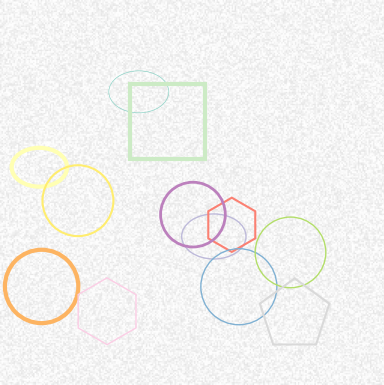[{"shape": "oval", "thickness": 0.5, "radius": 0.39, "center": [0.36, 0.761]}, {"shape": "oval", "thickness": 3, "radius": 0.36, "center": [0.102, 0.566]}, {"shape": "oval", "thickness": 1, "radius": 0.42, "center": [0.555, 0.386]}, {"shape": "hexagon", "thickness": 1.5, "radius": 0.35, "center": [0.602, 0.416]}, {"shape": "circle", "thickness": 1, "radius": 0.49, "center": [0.62, 0.255]}, {"shape": "circle", "thickness": 3, "radius": 0.48, "center": [0.108, 0.256]}, {"shape": "circle", "thickness": 1, "radius": 0.46, "center": [0.755, 0.344]}, {"shape": "hexagon", "thickness": 1, "radius": 0.43, "center": [0.278, 0.192]}, {"shape": "pentagon", "thickness": 1.5, "radius": 0.47, "center": [0.765, 0.182]}, {"shape": "circle", "thickness": 2, "radius": 0.42, "center": [0.501, 0.443]}, {"shape": "square", "thickness": 3, "radius": 0.49, "center": [0.435, 0.685]}, {"shape": "circle", "thickness": 1.5, "radius": 0.46, "center": [0.202, 0.479]}]